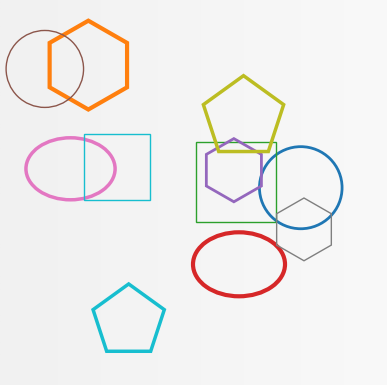[{"shape": "circle", "thickness": 2, "radius": 0.53, "center": [0.776, 0.512]}, {"shape": "hexagon", "thickness": 3, "radius": 0.58, "center": [0.228, 0.831]}, {"shape": "square", "thickness": 1, "radius": 0.52, "center": [0.609, 0.527]}, {"shape": "oval", "thickness": 3, "radius": 0.59, "center": [0.617, 0.314]}, {"shape": "hexagon", "thickness": 2, "radius": 0.41, "center": [0.604, 0.558]}, {"shape": "circle", "thickness": 1, "radius": 0.5, "center": [0.116, 0.821]}, {"shape": "oval", "thickness": 2.5, "radius": 0.58, "center": [0.182, 0.562]}, {"shape": "hexagon", "thickness": 1, "radius": 0.41, "center": [0.784, 0.404]}, {"shape": "pentagon", "thickness": 2.5, "radius": 0.54, "center": [0.628, 0.695]}, {"shape": "pentagon", "thickness": 2.5, "radius": 0.48, "center": [0.332, 0.166]}, {"shape": "square", "thickness": 1, "radius": 0.43, "center": [0.303, 0.567]}]